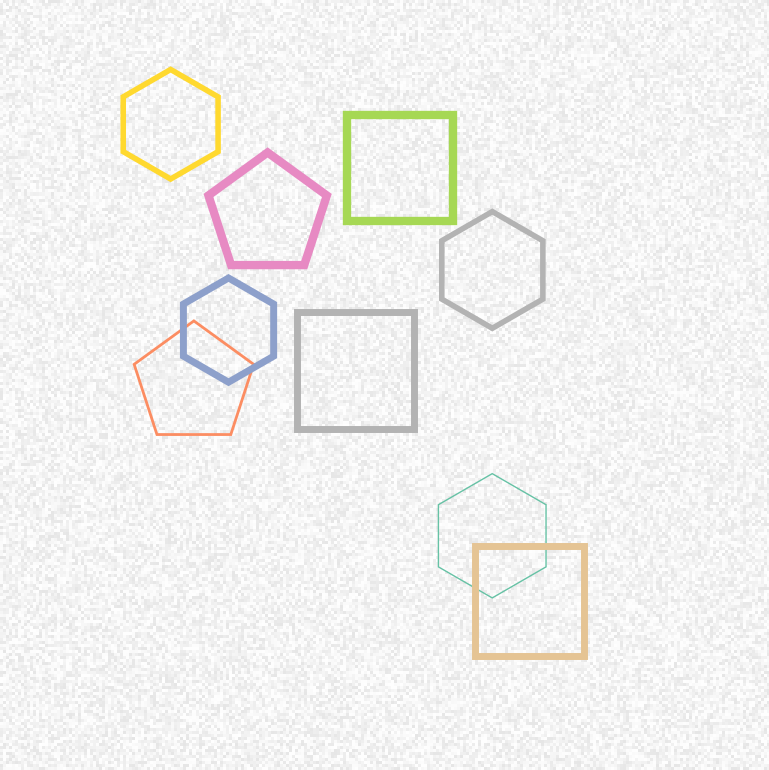[{"shape": "hexagon", "thickness": 0.5, "radius": 0.4, "center": [0.639, 0.304]}, {"shape": "pentagon", "thickness": 1, "radius": 0.41, "center": [0.252, 0.502]}, {"shape": "hexagon", "thickness": 2.5, "radius": 0.34, "center": [0.297, 0.571]}, {"shape": "pentagon", "thickness": 3, "radius": 0.4, "center": [0.348, 0.721]}, {"shape": "square", "thickness": 3, "radius": 0.34, "center": [0.52, 0.782]}, {"shape": "hexagon", "thickness": 2, "radius": 0.36, "center": [0.222, 0.839]}, {"shape": "square", "thickness": 2.5, "radius": 0.35, "center": [0.688, 0.219]}, {"shape": "square", "thickness": 2.5, "radius": 0.38, "center": [0.462, 0.519]}, {"shape": "hexagon", "thickness": 2, "radius": 0.38, "center": [0.639, 0.649]}]